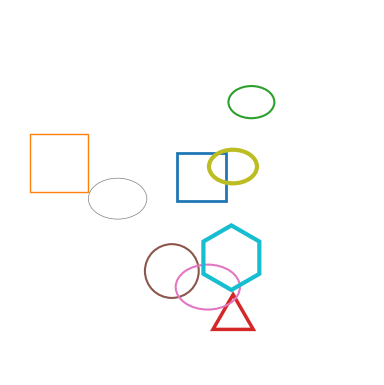[{"shape": "square", "thickness": 2, "radius": 0.31, "center": [0.524, 0.541]}, {"shape": "square", "thickness": 1, "radius": 0.38, "center": [0.153, 0.577]}, {"shape": "oval", "thickness": 1.5, "radius": 0.3, "center": [0.653, 0.735]}, {"shape": "triangle", "thickness": 2.5, "radius": 0.3, "center": [0.605, 0.175]}, {"shape": "circle", "thickness": 1.5, "radius": 0.35, "center": [0.446, 0.296]}, {"shape": "oval", "thickness": 1.5, "radius": 0.42, "center": [0.54, 0.254]}, {"shape": "oval", "thickness": 0.5, "radius": 0.38, "center": [0.305, 0.484]}, {"shape": "oval", "thickness": 3, "radius": 0.31, "center": [0.605, 0.567]}, {"shape": "hexagon", "thickness": 3, "radius": 0.42, "center": [0.601, 0.331]}]